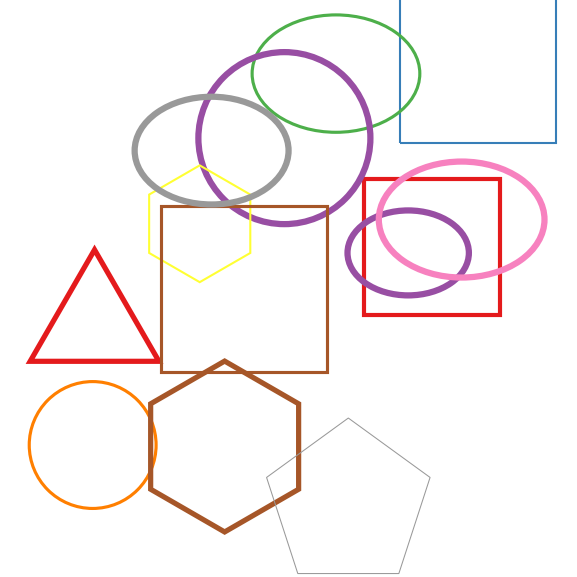[{"shape": "triangle", "thickness": 2.5, "radius": 0.64, "center": [0.164, 0.438]}, {"shape": "square", "thickness": 2, "radius": 0.59, "center": [0.748, 0.572]}, {"shape": "square", "thickness": 1, "radius": 0.68, "center": [0.827, 0.887]}, {"shape": "oval", "thickness": 1.5, "radius": 0.73, "center": [0.582, 0.872]}, {"shape": "oval", "thickness": 3, "radius": 0.53, "center": [0.707, 0.561]}, {"shape": "circle", "thickness": 3, "radius": 0.74, "center": [0.492, 0.76]}, {"shape": "circle", "thickness": 1.5, "radius": 0.55, "center": [0.16, 0.229]}, {"shape": "hexagon", "thickness": 1, "radius": 0.51, "center": [0.346, 0.612]}, {"shape": "hexagon", "thickness": 2.5, "radius": 0.74, "center": [0.389, 0.226]}, {"shape": "square", "thickness": 1.5, "radius": 0.72, "center": [0.422, 0.499]}, {"shape": "oval", "thickness": 3, "radius": 0.72, "center": [0.799, 0.619]}, {"shape": "pentagon", "thickness": 0.5, "radius": 0.74, "center": [0.603, 0.126]}, {"shape": "oval", "thickness": 3, "radius": 0.67, "center": [0.366, 0.738]}]